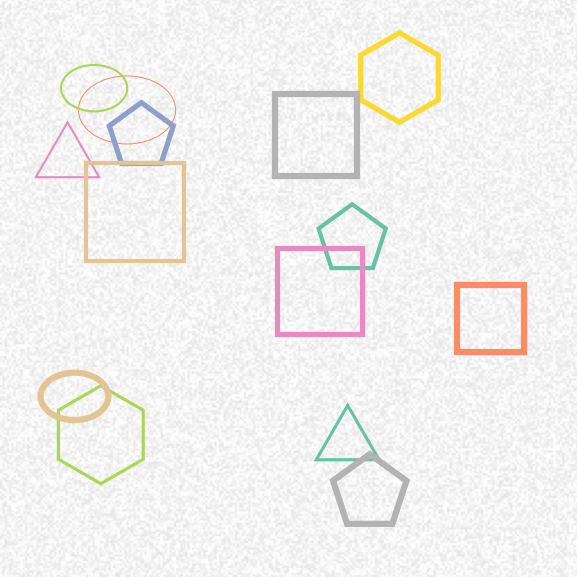[{"shape": "pentagon", "thickness": 2, "radius": 0.31, "center": [0.61, 0.584]}, {"shape": "triangle", "thickness": 1.5, "radius": 0.31, "center": [0.602, 0.234]}, {"shape": "oval", "thickness": 0.5, "radius": 0.42, "center": [0.22, 0.809]}, {"shape": "square", "thickness": 3, "radius": 0.29, "center": [0.85, 0.448]}, {"shape": "pentagon", "thickness": 2.5, "radius": 0.29, "center": [0.245, 0.763]}, {"shape": "triangle", "thickness": 1, "radius": 0.32, "center": [0.117, 0.724]}, {"shape": "square", "thickness": 2.5, "radius": 0.37, "center": [0.553, 0.496]}, {"shape": "hexagon", "thickness": 1.5, "radius": 0.42, "center": [0.175, 0.246]}, {"shape": "oval", "thickness": 1, "radius": 0.29, "center": [0.163, 0.846]}, {"shape": "hexagon", "thickness": 2.5, "radius": 0.39, "center": [0.692, 0.865]}, {"shape": "oval", "thickness": 3, "radius": 0.29, "center": [0.129, 0.313]}, {"shape": "square", "thickness": 2, "radius": 0.43, "center": [0.234, 0.632]}, {"shape": "square", "thickness": 3, "radius": 0.35, "center": [0.547, 0.765]}, {"shape": "pentagon", "thickness": 3, "radius": 0.33, "center": [0.64, 0.146]}]